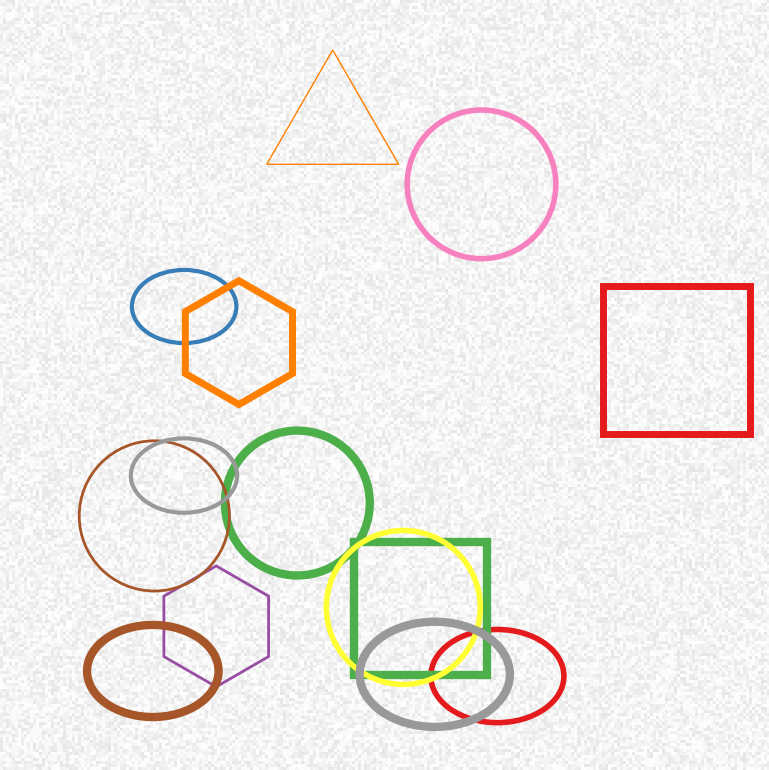[{"shape": "square", "thickness": 2.5, "radius": 0.48, "center": [0.879, 0.532]}, {"shape": "oval", "thickness": 2, "radius": 0.43, "center": [0.646, 0.122]}, {"shape": "oval", "thickness": 1.5, "radius": 0.34, "center": [0.239, 0.602]}, {"shape": "square", "thickness": 3, "radius": 0.43, "center": [0.546, 0.209]}, {"shape": "circle", "thickness": 3, "radius": 0.47, "center": [0.386, 0.347]}, {"shape": "hexagon", "thickness": 1, "radius": 0.39, "center": [0.281, 0.187]}, {"shape": "hexagon", "thickness": 2.5, "radius": 0.4, "center": [0.31, 0.555]}, {"shape": "triangle", "thickness": 0.5, "radius": 0.49, "center": [0.432, 0.836]}, {"shape": "circle", "thickness": 2, "radius": 0.5, "center": [0.524, 0.211]}, {"shape": "oval", "thickness": 3, "radius": 0.43, "center": [0.198, 0.129]}, {"shape": "circle", "thickness": 1, "radius": 0.49, "center": [0.2, 0.33]}, {"shape": "circle", "thickness": 2, "radius": 0.48, "center": [0.625, 0.761]}, {"shape": "oval", "thickness": 1.5, "radius": 0.35, "center": [0.239, 0.382]}, {"shape": "oval", "thickness": 3, "radius": 0.49, "center": [0.565, 0.124]}]